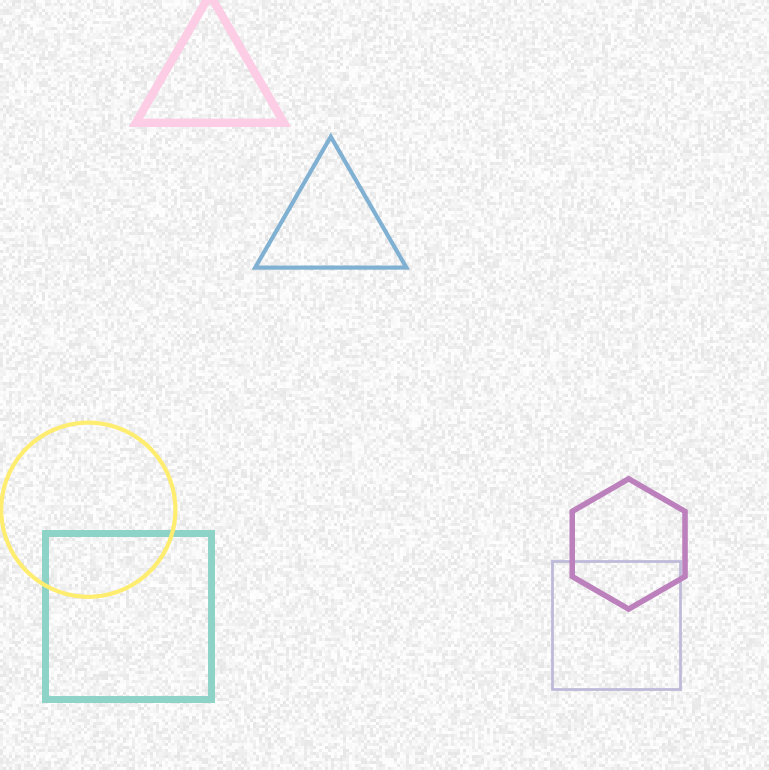[{"shape": "square", "thickness": 2.5, "radius": 0.54, "center": [0.166, 0.2]}, {"shape": "square", "thickness": 1, "radius": 0.41, "center": [0.8, 0.188]}, {"shape": "triangle", "thickness": 1.5, "radius": 0.57, "center": [0.43, 0.709]}, {"shape": "triangle", "thickness": 3, "radius": 0.55, "center": [0.273, 0.896]}, {"shape": "hexagon", "thickness": 2, "radius": 0.42, "center": [0.816, 0.294]}, {"shape": "circle", "thickness": 1.5, "radius": 0.57, "center": [0.115, 0.338]}]